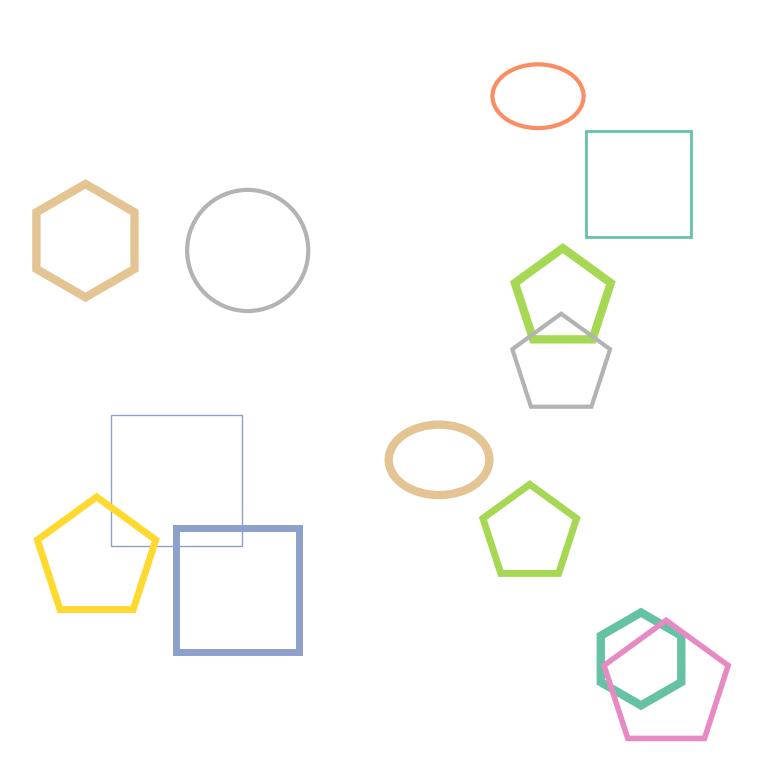[{"shape": "square", "thickness": 1, "radius": 0.34, "center": [0.829, 0.761]}, {"shape": "hexagon", "thickness": 3, "radius": 0.3, "center": [0.833, 0.144]}, {"shape": "oval", "thickness": 1.5, "radius": 0.3, "center": [0.699, 0.875]}, {"shape": "square", "thickness": 0.5, "radius": 0.42, "center": [0.23, 0.376]}, {"shape": "square", "thickness": 2.5, "radius": 0.4, "center": [0.309, 0.234]}, {"shape": "pentagon", "thickness": 2, "radius": 0.42, "center": [0.865, 0.11]}, {"shape": "pentagon", "thickness": 3, "radius": 0.33, "center": [0.731, 0.612]}, {"shape": "pentagon", "thickness": 2.5, "radius": 0.32, "center": [0.688, 0.307]}, {"shape": "pentagon", "thickness": 2.5, "radius": 0.4, "center": [0.125, 0.274]}, {"shape": "oval", "thickness": 3, "radius": 0.33, "center": [0.57, 0.403]}, {"shape": "hexagon", "thickness": 3, "radius": 0.37, "center": [0.111, 0.688]}, {"shape": "pentagon", "thickness": 1.5, "radius": 0.33, "center": [0.729, 0.526]}, {"shape": "circle", "thickness": 1.5, "radius": 0.39, "center": [0.322, 0.675]}]